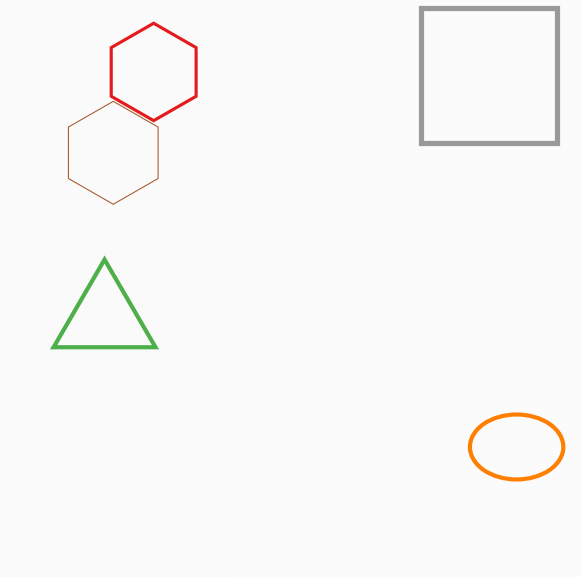[{"shape": "hexagon", "thickness": 1.5, "radius": 0.42, "center": [0.264, 0.875]}, {"shape": "triangle", "thickness": 2, "radius": 0.51, "center": [0.18, 0.448]}, {"shape": "oval", "thickness": 2, "radius": 0.4, "center": [0.889, 0.225]}, {"shape": "hexagon", "thickness": 0.5, "radius": 0.45, "center": [0.195, 0.735]}, {"shape": "square", "thickness": 2.5, "radius": 0.58, "center": [0.841, 0.868]}]